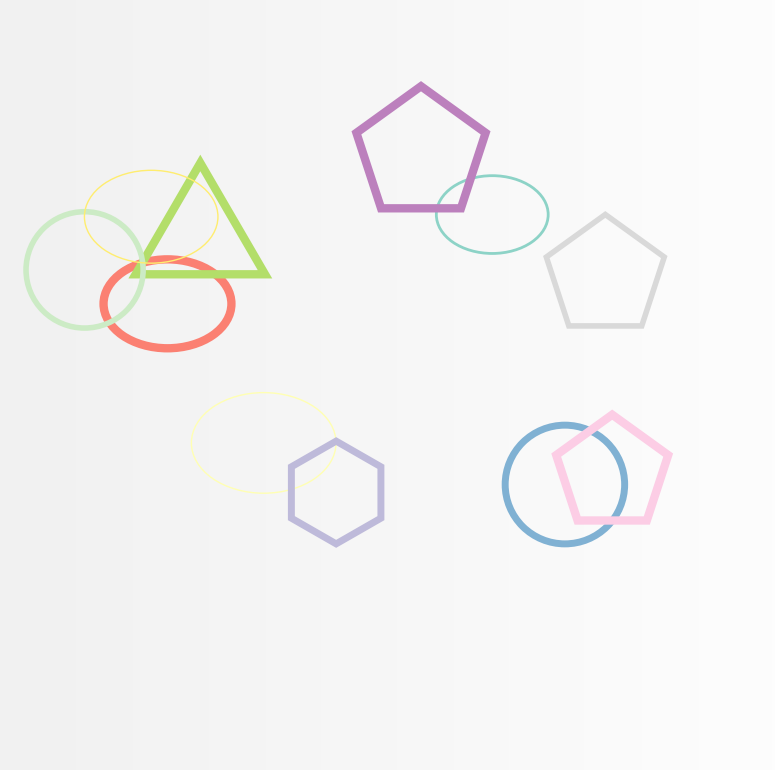[{"shape": "oval", "thickness": 1, "radius": 0.36, "center": [0.635, 0.721]}, {"shape": "oval", "thickness": 0.5, "radius": 0.47, "center": [0.34, 0.425]}, {"shape": "hexagon", "thickness": 2.5, "radius": 0.33, "center": [0.434, 0.36]}, {"shape": "oval", "thickness": 3, "radius": 0.41, "center": [0.216, 0.605]}, {"shape": "circle", "thickness": 2.5, "radius": 0.39, "center": [0.729, 0.371]}, {"shape": "triangle", "thickness": 3, "radius": 0.48, "center": [0.258, 0.692]}, {"shape": "pentagon", "thickness": 3, "radius": 0.38, "center": [0.79, 0.385]}, {"shape": "pentagon", "thickness": 2, "radius": 0.4, "center": [0.781, 0.641]}, {"shape": "pentagon", "thickness": 3, "radius": 0.44, "center": [0.543, 0.8]}, {"shape": "circle", "thickness": 2, "radius": 0.38, "center": [0.109, 0.65]}, {"shape": "oval", "thickness": 0.5, "radius": 0.43, "center": [0.195, 0.719]}]